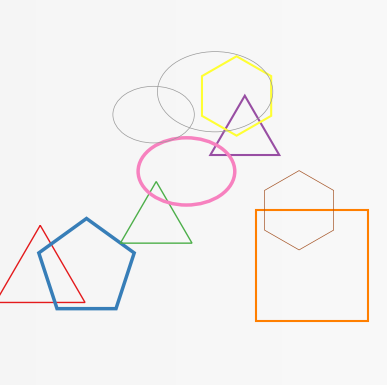[{"shape": "triangle", "thickness": 1, "radius": 0.67, "center": [0.104, 0.281]}, {"shape": "pentagon", "thickness": 2.5, "radius": 0.65, "center": [0.223, 0.303]}, {"shape": "triangle", "thickness": 1, "radius": 0.53, "center": [0.403, 0.422]}, {"shape": "triangle", "thickness": 1.5, "radius": 0.51, "center": [0.632, 0.649]}, {"shape": "square", "thickness": 1.5, "radius": 0.72, "center": [0.805, 0.31]}, {"shape": "hexagon", "thickness": 1.5, "radius": 0.52, "center": [0.611, 0.751]}, {"shape": "hexagon", "thickness": 0.5, "radius": 0.52, "center": [0.772, 0.454]}, {"shape": "oval", "thickness": 2.5, "radius": 0.62, "center": [0.481, 0.555]}, {"shape": "oval", "thickness": 0.5, "radius": 0.74, "center": [0.555, 0.762]}, {"shape": "oval", "thickness": 0.5, "radius": 0.53, "center": [0.396, 0.702]}]